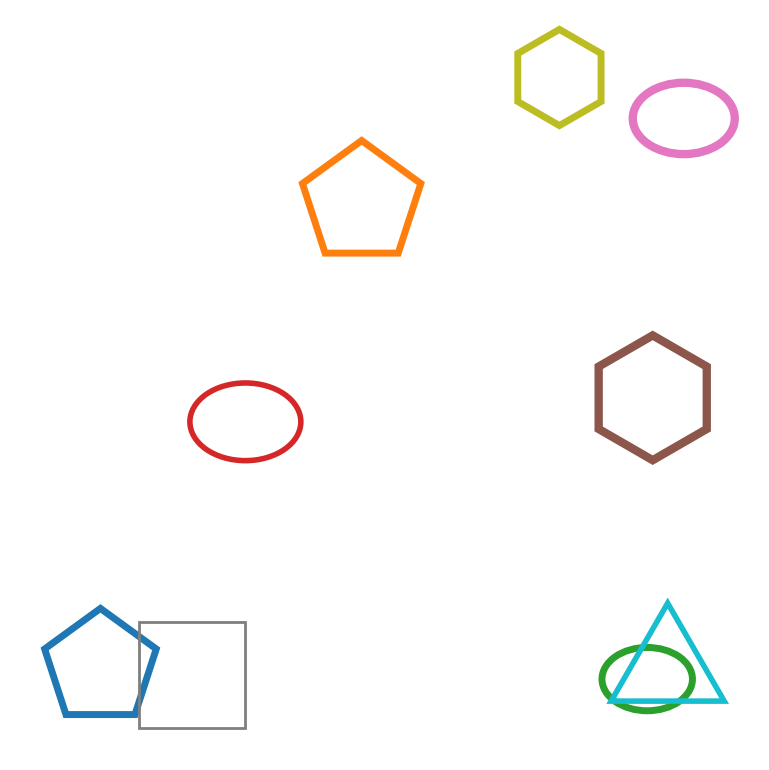[{"shape": "pentagon", "thickness": 2.5, "radius": 0.38, "center": [0.13, 0.134]}, {"shape": "pentagon", "thickness": 2.5, "radius": 0.4, "center": [0.47, 0.737]}, {"shape": "oval", "thickness": 2.5, "radius": 0.29, "center": [0.841, 0.118]}, {"shape": "oval", "thickness": 2, "radius": 0.36, "center": [0.319, 0.452]}, {"shape": "hexagon", "thickness": 3, "radius": 0.41, "center": [0.848, 0.483]}, {"shape": "oval", "thickness": 3, "radius": 0.33, "center": [0.888, 0.846]}, {"shape": "square", "thickness": 1, "radius": 0.34, "center": [0.249, 0.123]}, {"shape": "hexagon", "thickness": 2.5, "radius": 0.31, "center": [0.727, 0.899]}, {"shape": "triangle", "thickness": 2, "radius": 0.42, "center": [0.867, 0.132]}]